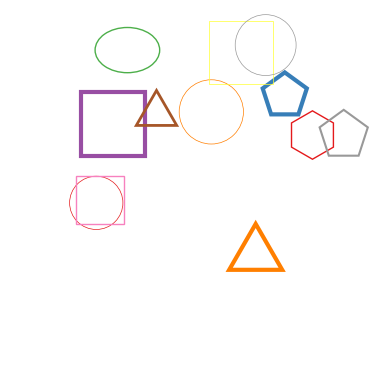[{"shape": "circle", "thickness": 0.5, "radius": 0.35, "center": [0.25, 0.473]}, {"shape": "hexagon", "thickness": 1, "radius": 0.31, "center": [0.812, 0.649]}, {"shape": "pentagon", "thickness": 3, "radius": 0.3, "center": [0.74, 0.752]}, {"shape": "oval", "thickness": 1, "radius": 0.42, "center": [0.331, 0.87]}, {"shape": "square", "thickness": 3, "radius": 0.41, "center": [0.293, 0.679]}, {"shape": "triangle", "thickness": 3, "radius": 0.4, "center": [0.664, 0.339]}, {"shape": "circle", "thickness": 0.5, "radius": 0.42, "center": [0.549, 0.709]}, {"shape": "square", "thickness": 0.5, "radius": 0.41, "center": [0.626, 0.864]}, {"shape": "triangle", "thickness": 2, "radius": 0.3, "center": [0.407, 0.704]}, {"shape": "square", "thickness": 1, "radius": 0.31, "center": [0.26, 0.481]}, {"shape": "circle", "thickness": 0.5, "radius": 0.4, "center": [0.69, 0.883]}, {"shape": "pentagon", "thickness": 1.5, "radius": 0.33, "center": [0.893, 0.649]}]